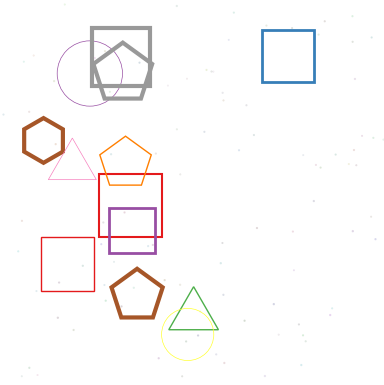[{"shape": "square", "thickness": 1.5, "radius": 0.41, "center": [0.339, 0.466]}, {"shape": "square", "thickness": 1, "radius": 0.35, "center": [0.175, 0.315]}, {"shape": "square", "thickness": 2, "radius": 0.34, "center": [0.748, 0.855]}, {"shape": "triangle", "thickness": 1, "radius": 0.37, "center": [0.503, 0.181]}, {"shape": "square", "thickness": 2, "radius": 0.29, "center": [0.343, 0.4]}, {"shape": "circle", "thickness": 0.5, "radius": 0.42, "center": [0.233, 0.809]}, {"shape": "pentagon", "thickness": 1, "radius": 0.35, "center": [0.326, 0.576]}, {"shape": "circle", "thickness": 0.5, "radius": 0.34, "center": [0.488, 0.131]}, {"shape": "pentagon", "thickness": 3, "radius": 0.35, "center": [0.356, 0.232]}, {"shape": "hexagon", "thickness": 3, "radius": 0.29, "center": [0.113, 0.635]}, {"shape": "triangle", "thickness": 0.5, "radius": 0.36, "center": [0.188, 0.569]}, {"shape": "pentagon", "thickness": 3, "radius": 0.4, "center": [0.319, 0.809]}, {"shape": "square", "thickness": 3, "radius": 0.38, "center": [0.315, 0.853]}]